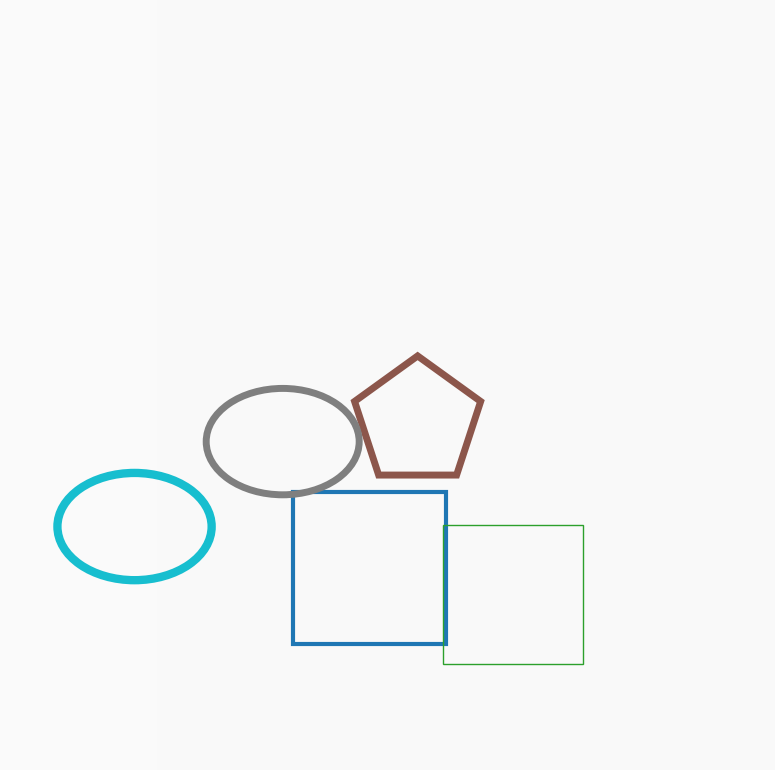[{"shape": "square", "thickness": 1.5, "radius": 0.49, "center": [0.477, 0.262]}, {"shape": "square", "thickness": 0.5, "radius": 0.45, "center": [0.662, 0.228]}, {"shape": "pentagon", "thickness": 2.5, "radius": 0.43, "center": [0.539, 0.452]}, {"shape": "oval", "thickness": 2.5, "radius": 0.49, "center": [0.365, 0.426]}, {"shape": "oval", "thickness": 3, "radius": 0.5, "center": [0.174, 0.316]}]